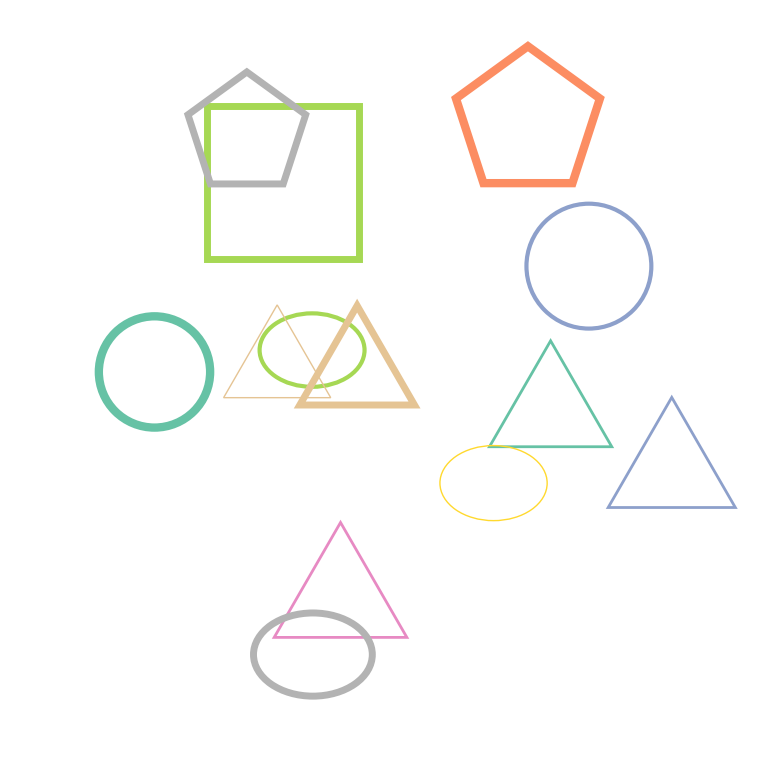[{"shape": "triangle", "thickness": 1, "radius": 0.46, "center": [0.715, 0.466]}, {"shape": "circle", "thickness": 3, "radius": 0.36, "center": [0.201, 0.517]}, {"shape": "pentagon", "thickness": 3, "radius": 0.49, "center": [0.686, 0.842]}, {"shape": "triangle", "thickness": 1, "radius": 0.48, "center": [0.872, 0.389]}, {"shape": "circle", "thickness": 1.5, "radius": 0.41, "center": [0.765, 0.654]}, {"shape": "triangle", "thickness": 1, "radius": 0.5, "center": [0.442, 0.222]}, {"shape": "square", "thickness": 2.5, "radius": 0.49, "center": [0.367, 0.763]}, {"shape": "oval", "thickness": 1.5, "radius": 0.34, "center": [0.405, 0.545]}, {"shape": "oval", "thickness": 0.5, "radius": 0.35, "center": [0.641, 0.373]}, {"shape": "triangle", "thickness": 0.5, "radius": 0.4, "center": [0.36, 0.524]}, {"shape": "triangle", "thickness": 2.5, "radius": 0.43, "center": [0.464, 0.517]}, {"shape": "pentagon", "thickness": 2.5, "radius": 0.4, "center": [0.321, 0.826]}, {"shape": "oval", "thickness": 2.5, "radius": 0.39, "center": [0.406, 0.15]}]